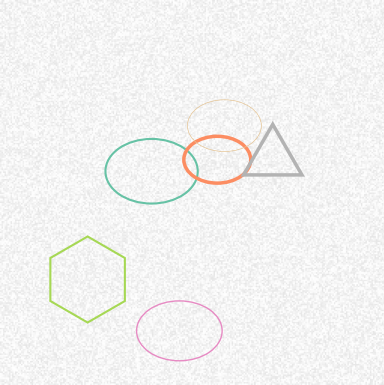[{"shape": "oval", "thickness": 1.5, "radius": 0.6, "center": [0.394, 0.555]}, {"shape": "oval", "thickness": 2.5, "radius": 0.43, "center": [0.564, 0.585]}, {"shape": "oval", "thickness": 1, "radius": 0.56, "center": [0.466, 0.141]}, {"shape": "hexagon", "thickness": 1.5, "radius": 0.56, "center": [0.228, 0.274]}, {"shape": "oval", "thickness": 0.5, "radius": 0.48, "center": [0.583, 0.674]}, {"shape": "triangle", "thickness": 2.5, "radius": 0.44, "center": [0.708, 0.589]}]